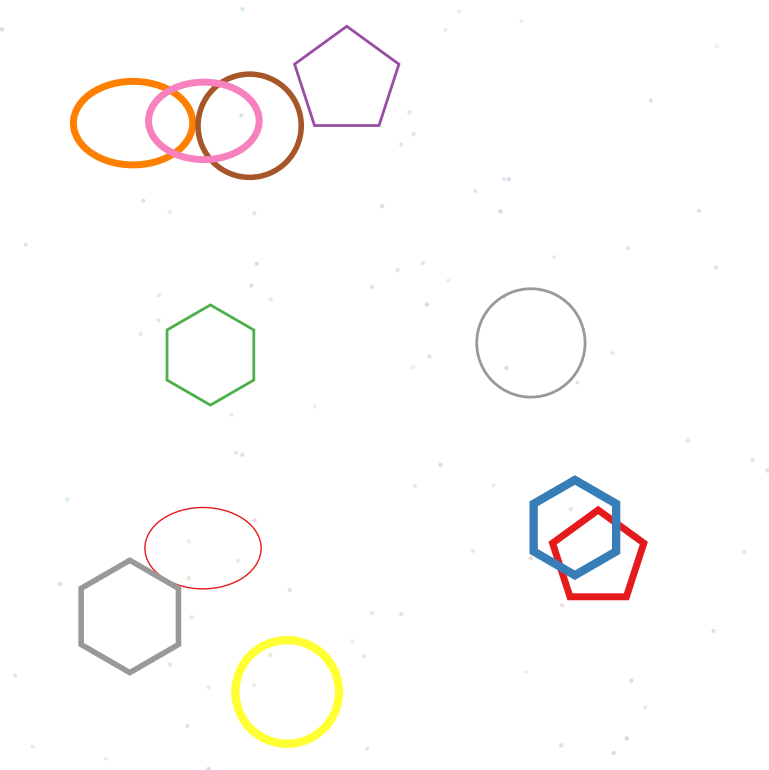[{"shape": "oval", "thickness": 0.5, "radius": 0.38, "center": [0.264, 0.288]}, {"shape": "pentagon", "thickness": 2.5, "radius": 0.31, "center": [0.777, 0.275]}, {"shape": "hexagon", "thickness": 3, "radius": 0.31, "center": [0.747, 0.315]}, {"shape": "hexagon", "thickness": 1, "radius": 0.33, "center": [0.273, 0.539]}, {"shape": "pentagon", "thickness": 1, "radius": 0.36, "center": [0.45, 0.895]}, {"shape": "oval", "thickness": 2.5, "radius": 0.39, "center": [0.173, 0.84]}, {"shape": "circle", "thickness": 3, "radius": 0.34, "center": [0.373, 0.101]}, {"shape": "circle", "thickness": 2, "radius": 0.34, "center": [0.324, 0.837]}, {"shape": "oval", "thickness": 2.5, "radius": 0.36, "center": [0.265, 0.843]}, {"shape": "circle", "thickness": 1, "radius": 0.35, "center": [0.689, 0.555]}, {"shape": "hexagon", "thickness": 2, "radius": 0.36, "center": [0.169, 0.199]}]